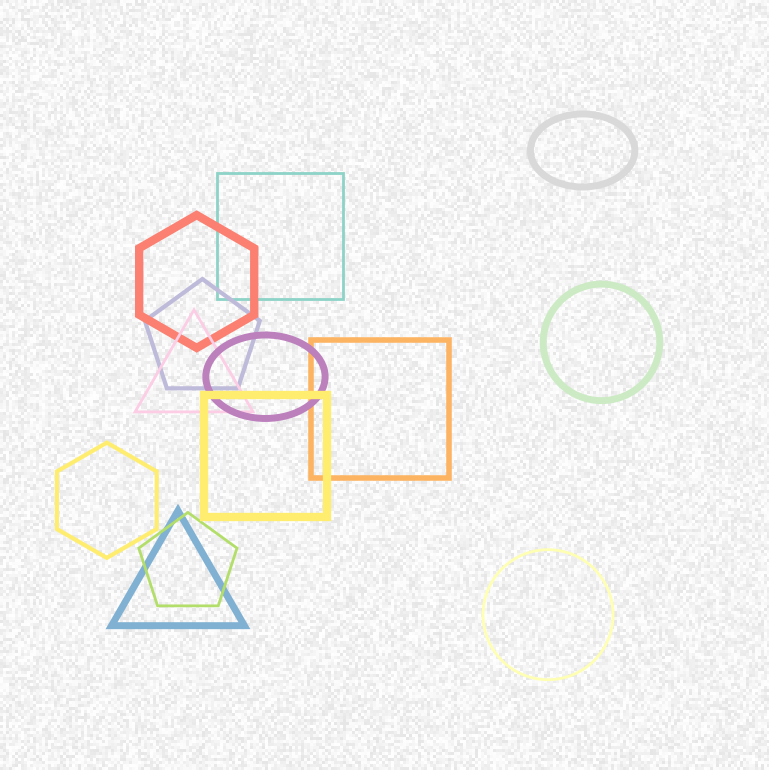[{"shape": "square", "thickness": 1, "radius": 0.41, "center": [0.363, 0.694]}, {"shape": "circle", "thickness": 1, "radius": 0.42, "center": [0.712, 0.202]}, {"shape": "pentagon", "thickness": 1.5, "radius": 0.39, "center": [0.263, 0.559]}, {"shape": "hexagon", "thickness": 3, "radius": 0.43, "center": [0.255, 0.634]}, {"shape": "triangle", "thickness": 2.5, "radius": 0.5, "center": [0.231, 0.237]}, {"shape": "square", "thickness": 2, "radius": 0.45, "center": [0.494, 0.469]}, {"shape": "pentagon", "thickness": 1, "radius": 0.34, "center": [0.244, 0.267]}, {"shape": "triangle", "thickness": 1, "radius": 0.44, "center": [0.252, 0.509]}, {"shape": "oval", "thickness": 2.5, "radius": 0.34, "center": [0.757, 0.805]}, {"shape": "oval", "thickness": 2.5, "radius": 0.39, "center": [0.345, 0.511]}, {"shape": "circle", "thickness": 2.5, "radius": 0.38, "center": [0.781, 0.555]}, {"shape": "square", "thickness": 3, "radius": 0.4, "center": [0.345, 0.408]}, {"shape": "hexagon", "thickness": 1.5, "radius": 0.37, "center": [0.139, 0.35]}]